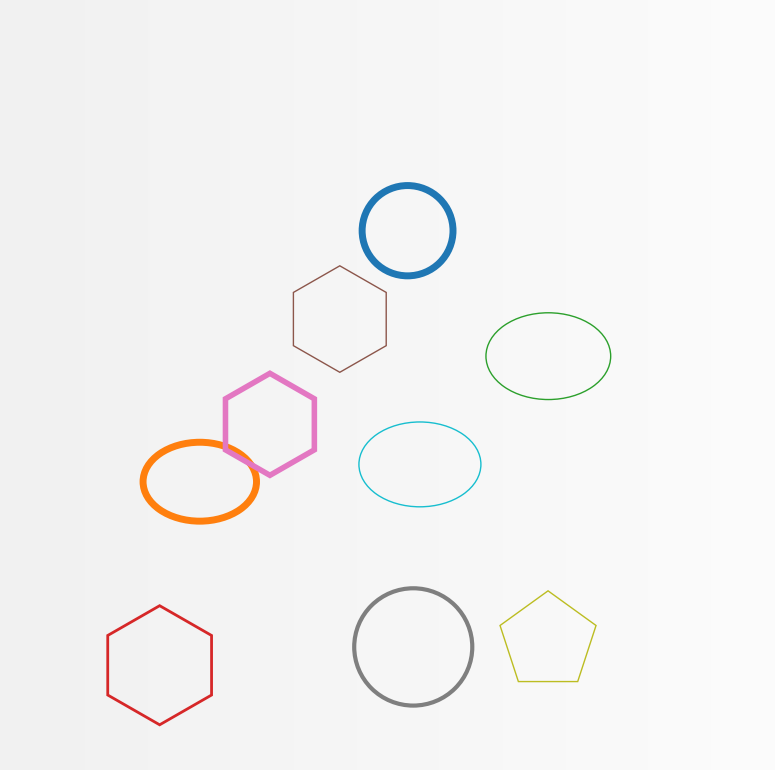[{"shape": "circle", "thickness": 2.5, "radius": 0.29, "center": [0.526, 0.7]}, {"shape": "oval", "thickness": 2.5, "radius": 0.37, "center": [0.258, 0.374]}, {"shape": "oval", "thickness": 0.5, "radius": 0.4, "center": [0.708, 0.537]}, {"shape": "hexagon", "thickness": 1, "radius": 0.39, "center": [0.206, 0.136]}, {"shape": "hexagon", "thickness": 0.5, "radius": 0.35, "center": [0.438, 0.586]}, {"shape": "hexagon", "thickness": 2, "radius": 0.33, "center": [0.348, 0.449]}, {"shape": "circle", "thickness": 1.5, "radius": 0.38, "center": [0.533, 0.16]}, {"shape": "pentagon", "thickness": 0.5, "radius": 0.33, "center": [0.707, 0.168]}, {"shape": "oval", "thickness": 0.5, "radius": 0.39, "center": [0.542, 0.397]}]